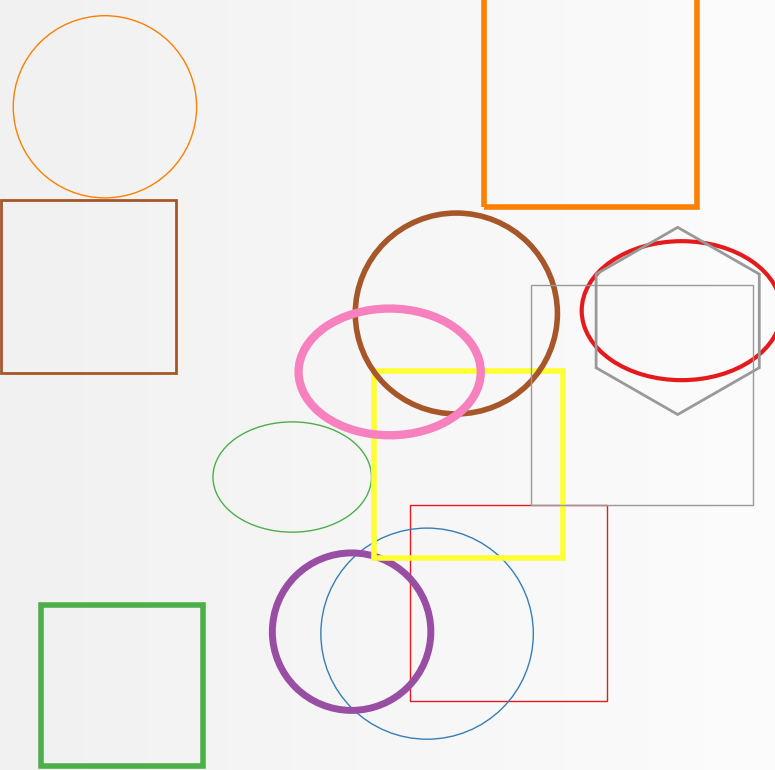[{"shape": "square", "thickness": 0.5, "radius": 0.63, "center": [0.656, 0.217]}, {"shape": "oval", "thickness": 1.5, "radius": 0.64, "center": [0.88, 0.597]}, {"shape": "circle", "thickness": 0.5, "radius": 0.69, "center": [0.551, 0.177]}, {"shape": "square", "thickness": 2, "radius": 0.52, "center": [0.157, 0.11]}, {"shape": "oval", "thickness": 0.5, "radius": 0.51, "center": [0.377, 0.38]}, {"shape": "circle", "thickness": 2.5, "radius": 0.51, "center": [0.454, 0.18]}, {"shape": "square", "thickness": 2, "radius": 0.69, "center": [0.762, 0.869]}, {"shape": "circle", "thickness": 0.5, "radius": 0.59, "center": [0.135, 0.861]}, {"shape": "square", "thickness": 2, "radius": 0.61, "center": [0.604, 0.397]}, {"shape": "square", "thickness": 1, "radius": 0.56, "center": [0.114, 0.628]}, {"shape": "circle", "thickness": 2, "radius": 0.65, "center": [0.589, 0.593]}, {"shape": "oval", "thickness": 3, "radius": 0.59, "center": [0.503, 0.517]}, {"shape": "hexagon", "thickness": 1, "radius": 0.61, "center": [0.874, 0.583]}, {"shape": "square", "thickness": 0.5, "radius": 0.72, "center": [0.828, 0.487]}]